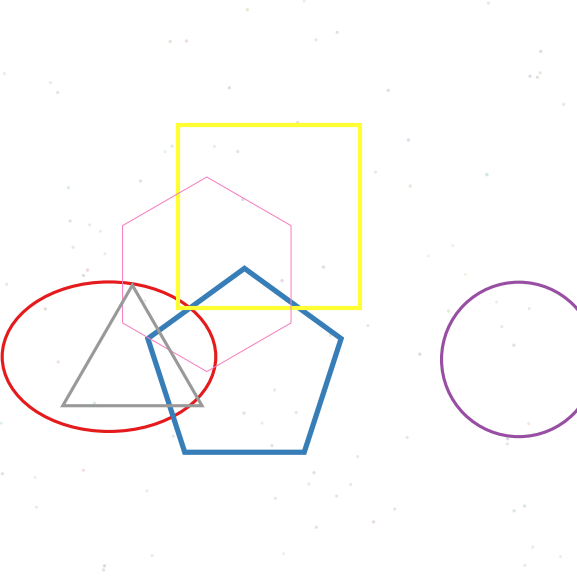[{"shape": "oval", "thickness": 1.5, "radius": 0.92, "center": [0.189, 0.381]}, {"shape": "pentagon", "thickness": 2.5, "radius": 0.88, "center": [0.423, 0.358]}, {"shape": "circle", "thickness": 1.5, "radius": 0.67, "center": [0.898, 0.377]}, {"shape": "square", "thickness": 2, "radius": 0.79, "center": [0.466, 0.624]}, {"shape": "hexagon", "thickness": 0.5, "radius": 0.84, "center": [0.358, 0.524]}, {"shape": "triangle", "thickness": 1.5, "radius": 0.7, "center": [0.229, 0.366]}]